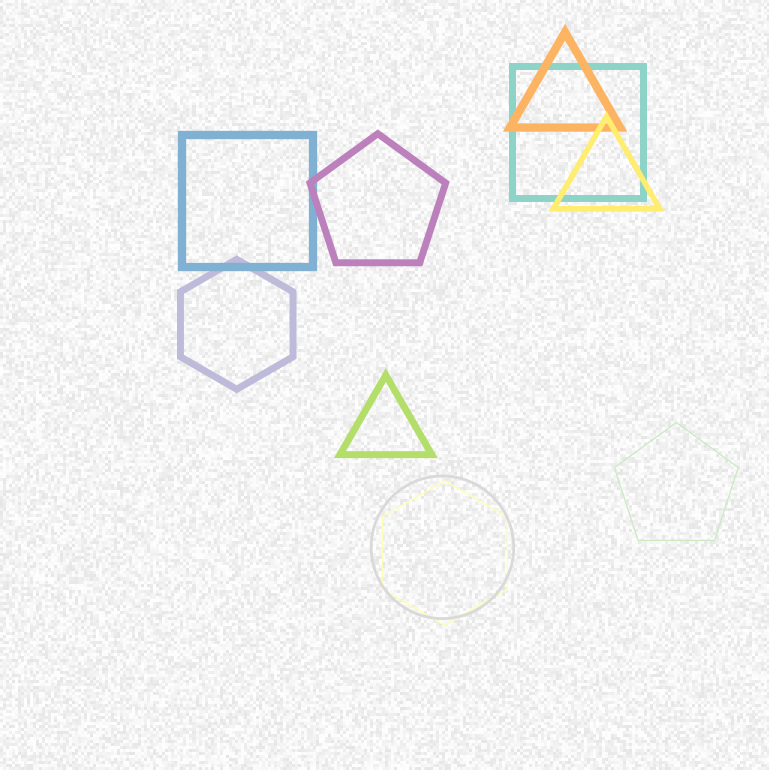[{"shape": "square", "thickness": 2.5, "radius": 0.43, "center": [0.75, 0.828]}, {"shape": "hexagon", "thickness": 0.5, "radius": 0.47, "center": [0.578, 0.282]}, {"shape": "hexagon", "thickness": 2.5, "radius": 0.42, "center": [0.307, 0.579]}, {"shape": "square", "thickness": 3, "radius": 0.43, "center": [0.322, 0.739]}, {"shape": "triangle", "thickness": 3, "radius": 0.41, "center": [0.734, 0.876]}, {"shape": "triangle", "thickness": 2.5, "radius": 0.34, "center": [0.501, 0.444]}, {"shape": "circle", "thickness": 1, "radius": 0.46, "center": [0.575, 0.289]}, {"shape": "pentagon", "thickness": 2.5, "radius": 0.46, "center": [0.491, 0.734]}, {"shape": "pentagon", "thickness": 0.5, "radius": 0.42, "center": [0.878, 0.367]}, {"shape": "triangle", "thickness": 2, "radius": 0.4, "center": [0.788, 0.769]}]